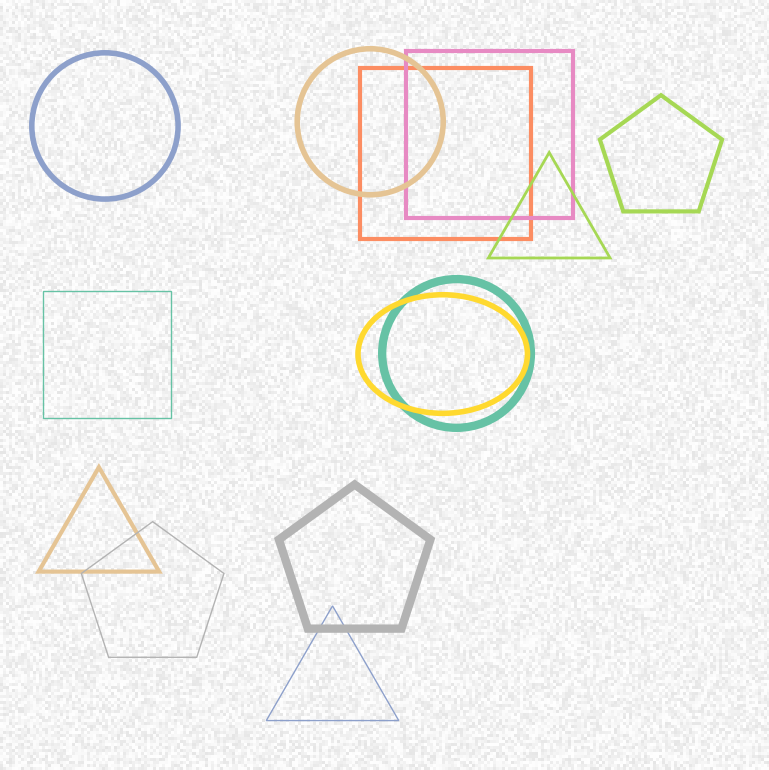[{"shape": "square", "thickness": 0.5, "radius": 0.41, "center": [0.139, 0.54]}, {"shape": "circle", "thickness": 3, "radius": 0.48, "center": [0.593, 0.541]}, {"shape": "square", "thickness": 1.5, "radius": 0.56, "center": [0.578, 0.801]}, {"shape": "circle", "thickness": 2, "radius": 0.47, "center": [0.136, 0.836]}, {"shape": "triangle", "thickness": 0.5, "radius": 0.5, "center": [0.432, 0.114]}, {"shape": "square", "thickness": 1.5, "radius": 0.54, "center": [0.636, 0.826]}, {"shape": "triangle", "thickness": 1, "radius": 0.46, "center": [0.713, 0.711]}, {"shape": "pentagon", "thickness": 1.5, "radius": 0.42, "center": [0.858, 0.793]}, {"shape": "oval", "thickness": 2, "radius": 0.55, "center": [0.575, 0.54]}, {"shape": "circle", "thickness": 2, "radius": 0.47, "center": [0.481, 0.842]}, {"shape": "triangle", "thickness": 1.5, "radius": 0.45, "center": [0.128, 0.303]}, {"shape": "pentagon", "thickness": 0.5, "radius": 0.49, "center": [0.198, 0.225]}, {"shape": "pentagon", "thickness": 3, "radius": 0.52, "center": [0.461, 0.267]}]